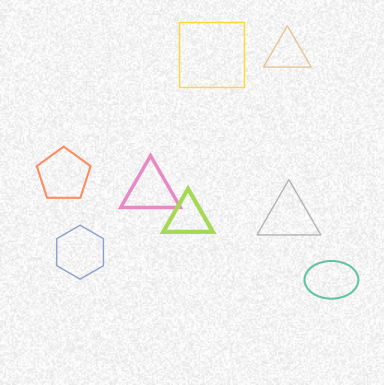[{"shape": "oval", "thickness": 1.5, "radius": 0.35, "center": [0.861, 0.273]}, {"shape": "pentagon", "thickness": 1.5, "radius": 0.37, "center": [0.165, 0.546]}, {"shape": "hexagon", "thickness": 1, "radius": 0.35, "center": [0.208, 0.345]}, {"shape": "triangle", "thickness": 2.5, "radius": 0.45, "center": [0.391, 0.506]}, {"shape": "triangle", "thickness": 3, "radius": 0.37, "center": [0.489, 0.435]}, {"shape": "square", "thickness": 1, "radius": 0.42, "center": [0.548, 0.86]}, {"shape": "triangle", "thickness": 1, "radius": 0.36, "center": [0.746, 0.861]}, {"shape": "triangle", "thickness": 1, "radius": 0.48, "center": [0.75, 0.438]}]